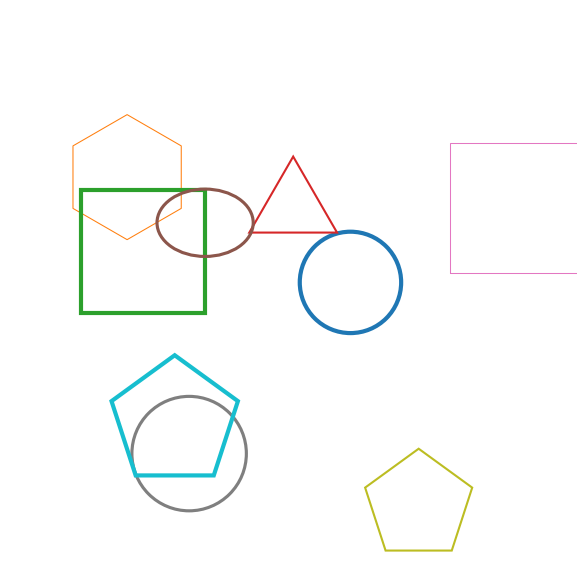[{"shape": "circle", "thickness": 2, "radius": 0.44, "center": [0.607, 0.51]}, {"shape": "hexagon", "thickness": 0.5, "radius": 0.54, "center": [0.22, 0.692]}, {"shape": "square", "thickness": 2, "radius": 0.53, "center": [0.247, 0.564]}, {"shape": "triangle", "thickness": 1, "radius": 0.44, "center": [0.508, 0.64]}, {"shape": "oval", "thickness": 1.5, "radius": 0.42, "center": [0.355, 0.613]}, {"shape": "square", "thickness": 0.5, "radius": 0.56, "center": [0.891, 0.639]}, {"shape": "circle", "thickness": 1.5, "radius": 0.5, "center": [0.328, 0.214]}, {"shape": "pentagon", "thickness": 1, "radius": 0.49, "center": [0.725, 0.125]}, {"shape": "pentagon", "thickness": 2, "radius": 0.58, "center": [0.303, 0.269]}]